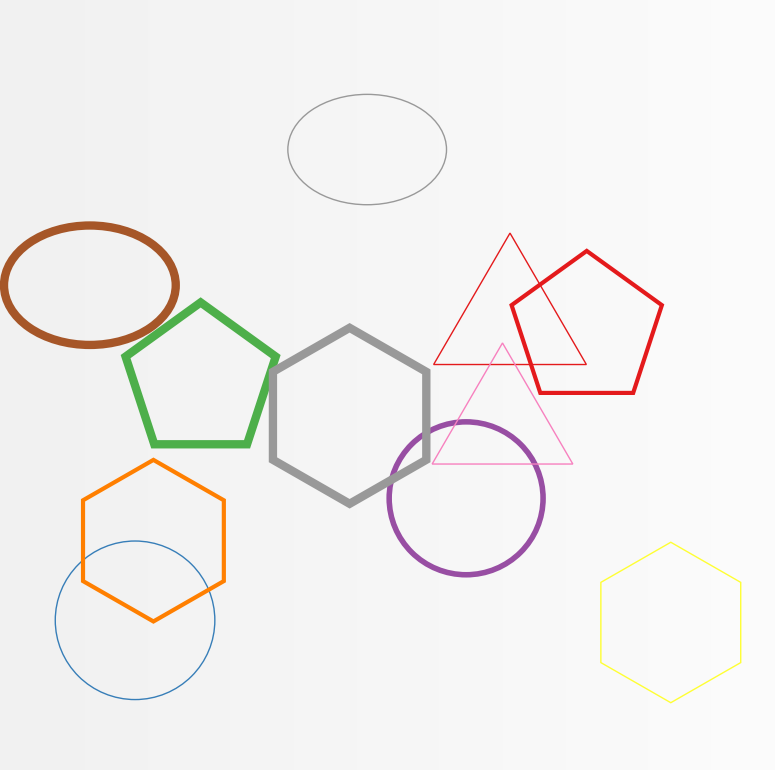[{"shape": "triangle", "thickness": 0.5, "radius": 0.57, "center": [0.658, 0.583]}, {"shape": "pentagon", "thickness": 1.5, "radius": 0.51, "center": [0.757, 0.572]}, {"shape": "circle", "thickness": 0.5, "radius": 0.51, "center": [0.174, 0.194]}, {"shape": "pentagon", "thickness": 3, "radius": 0.51, "center": [0.259, 0.505]}, {"shape": "circle", "thickness": 2, "radius": 0.5, "center": [0.601, 0.353]}, {"shape": "hexagon", "thickness": 1.5, "radius": 0.52, "center": [0.198, 0.298]}, {"shape": "hexagon", "thickness": 0.5, "radius": 0.52, "center": [0.866, 0.192]}, {"shape": "oval", "thickness": 3, "radius": 0.55, "center": [0.116, 0.63]}, {"shape": "triangle", "thickness": 0.5, "radius": 0.52, "center": [0.648, 0.45]}, {"shape": "oval", "thickness": 0.5, "radius": 0.51, "center": [0.474, 0.806]}, {"shape": "hexagon", "thickness": 3, "radius": 0.57, "center": [0.451, 0.46]}]